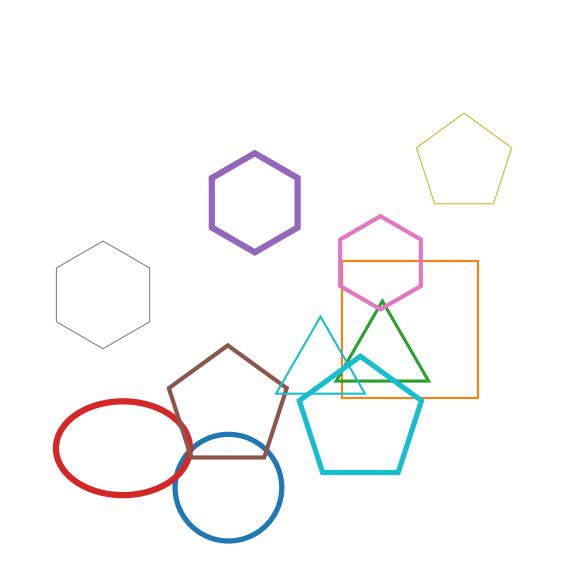[{"shape": "circle", "thickness": 2.5, "radius": 0.46, "center": [0.396, 0.155]}, {"shape": "square", "thickness": 1, "radius": 0.59, "center": [0.71, 0.429]}, {"shape": "triangle", "thickness": 1.5, "radius": 0.46, "center": [0.662, 0.385]}, {"shape": "oval", "thickness": 3, "radius": 0.58, "center": [0.213, 0.223]}, {"shape": "hexagon", "thickness": 3, "radius": 0.43, "center": [0.441, 0.648]}, {"shape": "pentagon", "thickness": 2, "radius": 0.54, "center": [0.394, 0.294]}, {"shape": "hexagon", "thickness": 2, "radius": 0.4, "center": [0.659, 0.544]}, {"shape": "hexagon", "thickness": 0.5, "radius": 0.47, "center": [0.178, 0.489]}, {"shape": "pentagon", "thickness": 0.5, "radius": 0.43, "center": [0.804, 0.716]}, {"shape": "triangle", "thickness": 1, "radius": 0.44, "center": [0.555, 0.362]}, {"shape": "pentagon", "thickness": 2.5, "radius": 0.56, "center": [0.624, 0.271]}]